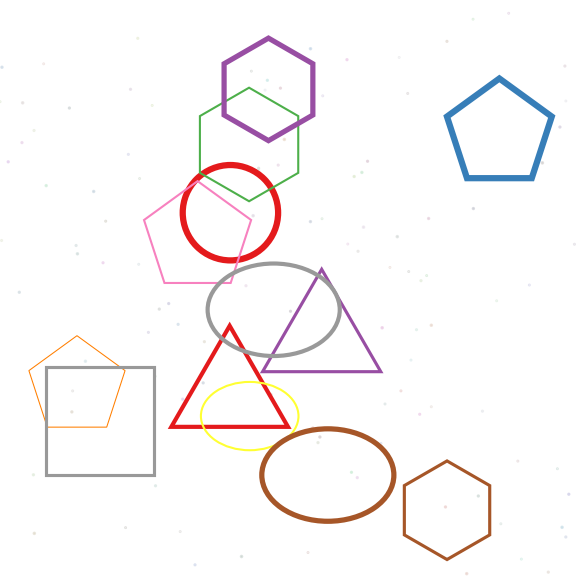[{"shape": "circle", "thickness": 3, "radius": 0.41, "center": [0.399, 0.631]}, {"shape": "triangle", "thickness": 2, "radius": 0.58, "center": [0.398, 0.318]}, {"shape": "pentagon", "thickness": 3, "radius": 0.48, "center": [0.865, 0.768]}, {"shape": "hexagon", "thickness": 1, "radius": 0.49, "center": [0.431, 0.749]}, {"shape": "hexagon", "thickness": 2.5, "radius": 0.44, "center": [0.465, 0.844]}, {"shape": "triangle", "thickness": 1.5, "radius": 0.59, "center": [0.557, 0.415]}, {"shape": "pentagon", "thickness": 0.5, "radius": 0.44, "center": [0.133, 0.33]}, {"shape": "oval", "thickness": 1, "radius": 0.42, "center": [0.432, 0.279]}, {"shape": "oval", "thickness": 2.5, "radius": 0.57, "center": [0.568, 0.177]}, {"shape": "hexagon", "thickness": 1.5, "radius": 0.43, "center": [0.774, 0.116]}, {"shape": "pentagon", "thickness": 1, "radius": 0.49, "center": [0.342, 0.588]}, {"shape": "oval", "thickness": 2, "radius": 0.57, "center": [0.474, 0.463]}, {"shape": "square", "thickness": 1.5, "radius": 0.47, "center": [0.173, 0.27]}]